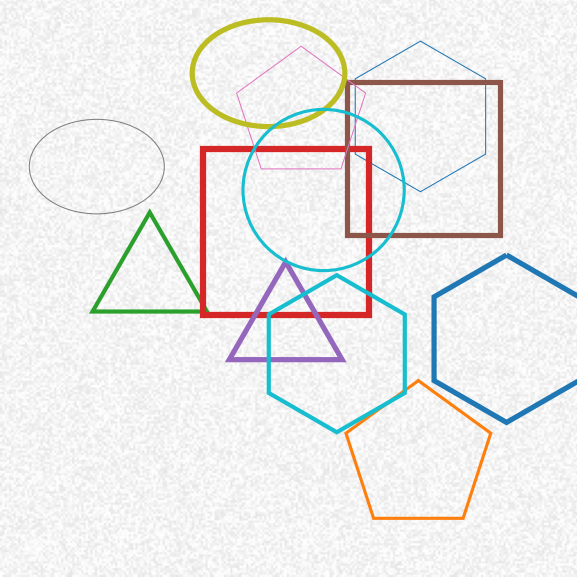[{"shape": "hexagon", "thickness": 2.5, "radius": 0.72, "center": [0.877, 0.413]}, {"shape": "hexagon", "thickness": 0.5, "radius": 0.65, "center": [0.728, 0.797]}, {"shape": "pentagon", "thickness": 1.5, "radius": 0.66, "center": [0.724, 0.208]}, {"shape": "triangle", "thickness": 2, "radius": 0.57, "center": [0.259, 0.517]}, {"shape": "square", "thickness": 3, "radius": 0.72, "center": [0.496, 0.597]}, {"shape": "triangle", "thickness": 2.5, "radius": 0.56, "center": [0.495, 0.433]}, {"shape": "square", "thickness": 2.5, "radius": 0.66, "center": [0.733, 0.725]}, {"shape": "pentagon", "thickness": 0.5, "radius": 0.59, "center": [0.521, 0.802]}, {"shape": "oval", "thickness": 0.5, "radius": 0.58, "center": [0.168, 0.711]}, {"shape": "oval", "thickness": 2.5, "radius": 0.66, "center": [0.465, 0.872]}, {"shape": "circle", "thickness": 1.5, "radius": 0.7, "center": [0.56, 0.67]}, {"shape": "hexagon", "thickness": 2, "radius": 0.68, "center": [0.583, 0.387]}]